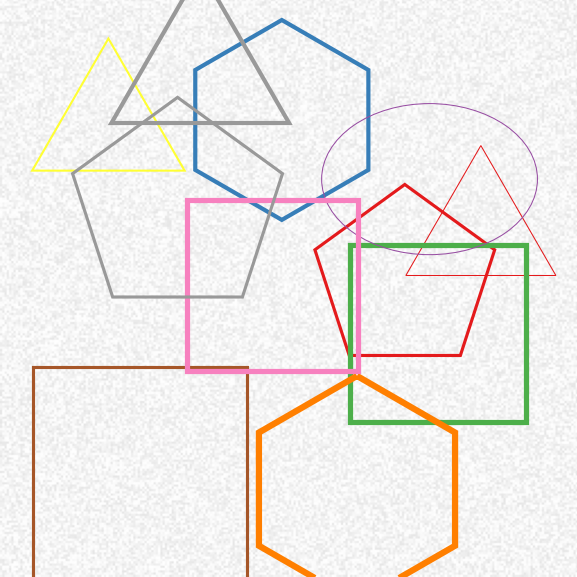[{"shape": "pentagon", "thickness": 1.5, "radius": 0.82, "center": [0.701, 0.516]}, {"shape": "triangle", "thickness": 0.5, "radius": 0.75, "center": [0.833, 0.597]}, {"shape": "hexagon", "thickness": 2, "radius": 0.87, "center": [0.488, 0.791]}, {"shape": "square", "thickness": 2.5, "radius": 0.76, "center": [0.759, 0.422]}, {"shape": "oval", "thickness": 0.5, "radius": 0.93, "center": [0.744, 0.689]}, {"shape": "hexagon", "thickness": 3, "radius": 0.98, "center": [0.618, 0.152]}, {"shape": "triangle", "thickness": 1, "radius": 0.76, "center": [0.188, 0.78]}, {"shape": "square", "thickness": 1.5, "radius": 0.93, "center": [0.242, 0.178]}, {"shape": "square", "thickness": 2.5, "radius": 0.74, "center": [0.472, 0.505]}, {"shape": "triangle", "thickness": 2, "radius": 0.89, "center": [0.347, 0.875]}, {"shape": "pentagon", "thickness": 1.5, "radius": 0.96, "center": [0.307, 0.639]}]